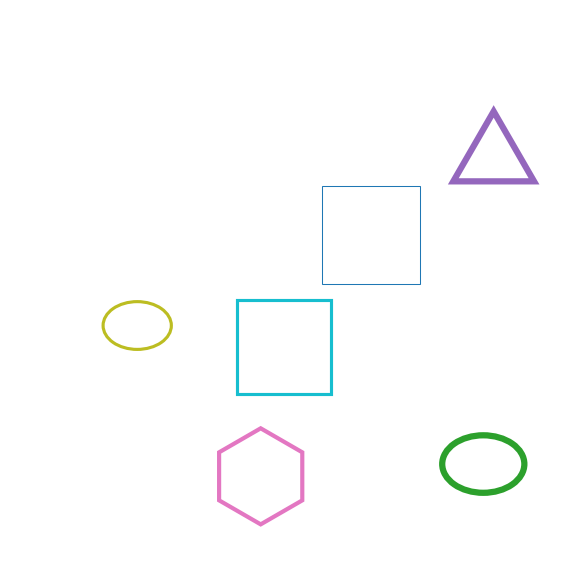[{"shape": "square", "thickness": 0.5, "radius": 0.42, "center": [0.642, 0.592]}, {"shape": "oval", "thickness": 3, "radius": 0.36, "center": [0.837, 0.196]}, {"shape": "triangle", "thickness": 3, "radius": 0.4, "center": [0.855, 0.725]}, {"shape": "hexagon", "thickness": 2, "radius": 0.42, "center": [0.451, 0.174]}, {"shape": "oval", "thickness": 1.5, "radius": 0.3, "center": [0.238, 0.435]}, {"shape": "square", "thickness": 1.5, "radius": 0.41, "center": [0.493, 0.398]}]